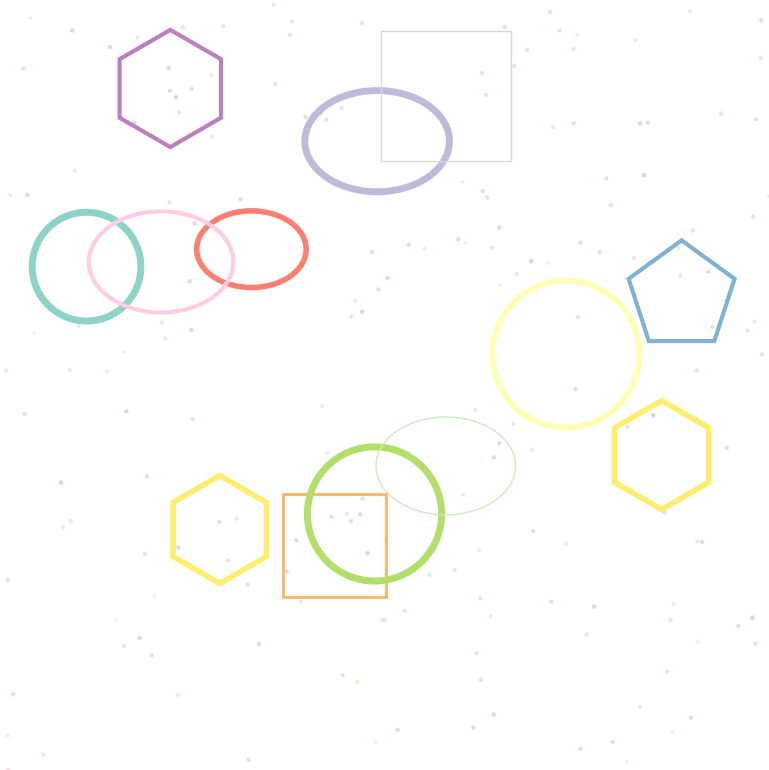[{"shape": "circle", "thickness": 2.5, "radius": 0.35, "center": [0.112, 0.654]}, {"shape": "circle", "thickness": 2, "radius": 0.48, "center": [0.735, 0.54]}, {"shape": "oval", "thickness": 2.5, "radius": 0.47, "center": [0.49, 0.817]}, {"shape": "oval", "thickness": 2, "radius": 0.36, "center": [0.327, 0.676]}, {"shape": "pentagon", "thickness": 1.5, "radius": 0.36, "center": [0.885, 0.616]}, {"shape": "square", "thickness": 1, "radius": 0.33, "center": [0.434, 0.292]}, {"shape": "circle", "thickness": 2.5, "radius": 0.44, "center": [0.486, 0.333]}, {"shape": "oval", "thickness": 1.5, "radius": 0.47, "center": [0.209, 0.66]}, {"shape": "square", "thickness": 0.5, "radius": 0.42, "center": [0.579, 0.875]}, {"shape": "hexagon", "thickness": 1.5, "radius": 0.38, "center": [0.221, 0.885]}, {"shape": "oval", "thickness": 0.5, "radius": 0.45, "center": [0.579, 0.395]}, {"shape": "hexagon", "thickness": 2, "radius": 0.35, "center": [0.285, 0.312]}, {"shape": "hexagon", "thickness": 2, "radius": 0.35, "center": [0.859, 0.409]}]